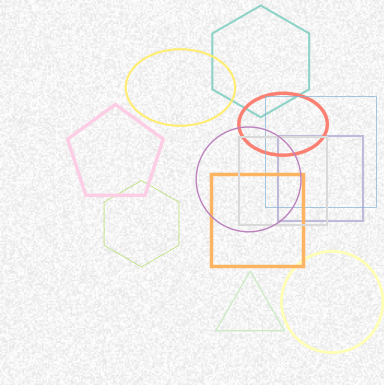[{"shape": "hexagon", "thickness": 1.5, "radius": 0.73, "center": [0.677, 0.841]}, {"shape": "circle", "thickness": 2, "radius": 0.66, "center": [0.863, 0.216]}, {"shape": "square", "thickness": 1.5, "radius": 0.55, "center": [0.833, 0.536]}, {"shape": "oval", "thickness": 2.5, "radius": 0.57, "center": [0.735, 0.677]}, {"shape": "square", "thickness": 0.5, "radius": 0.72, "center": [0.832, 0.606]}, {"shape": "square", "thickness": 2.5, "radius": 0.6, "center": [0.667, 0.429]}, {"shape": "hexagon", "thickness": 0.5, "radius": 0.56, "center": [0.368, 0.419]}, {"shape": "pentagon", "thickness": 2.5, "radius": 0.65, "center": [0.3, 0.598]}, {"shape": "square", "thickness": 1.5, "radius": 0.58, "center": [0.735, 0.53]}, {"shape": "circle", "thickness": 1, "radius": 0.68, "center": [0.646, 0.534]}, {"shape": "triangle", "thickness": 1, "radius": 0.52, "center": [0.65, 0.193]}, {"shape": "oval", "thickness": 1.5, "radius": 0.71, "center": [0.469, 0.773]}]